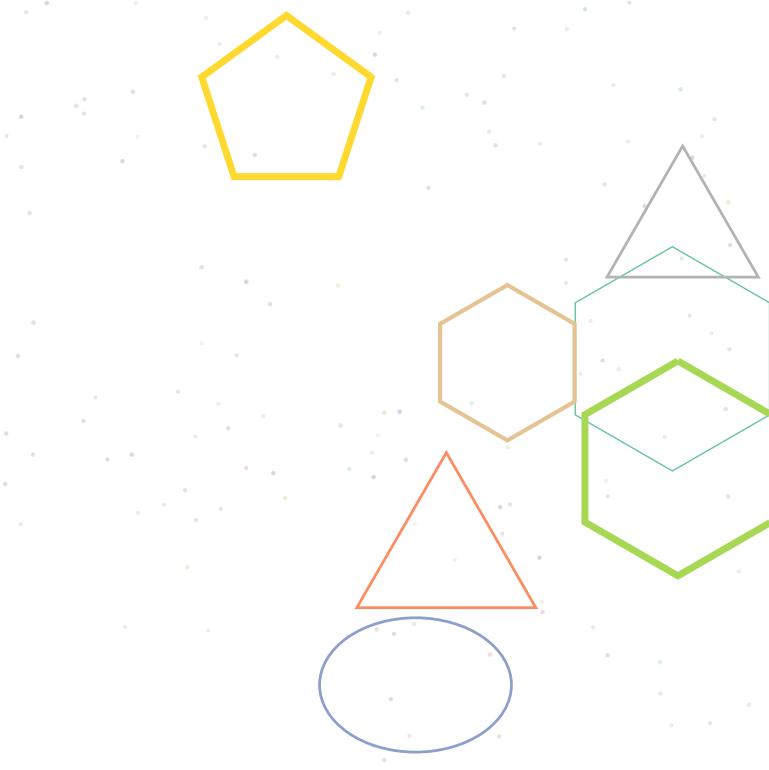[{"shape": "hexagon", "thickness": 0.5, "radius": 0.73, "center": [0.873, 0.534]}, {"shape": "triangle", "thickness": 1, "radius": 0.67, "center": [0.58, 0.278]}, {"shape": "oval", "thickness": 1, "radius": 0.62, "center": [0.54, 0.11]}, {"shape": "hexagon", "thickness": 2.5, "radius": 0.7, "center": [0.88, 0.392]}, {"shape": "pentagon", "thickness": 2.5, "radius": 0.58, "center": [0.372, 0.864]}, {"shape": "hexagon", "thickness": 1.5, "radius": 0.5, "center": [0.659, 0.529]}, {"shape": "triangle", "thickness": 1, "radius": 0.57, "center": [0.887, 0.697]}]